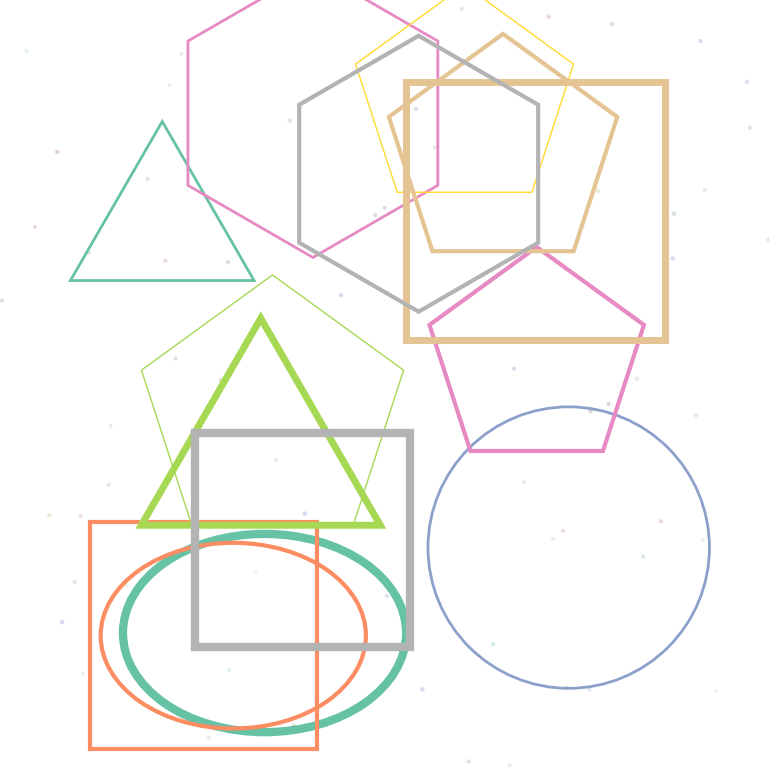[{"shape": "oval", "thickness": 3, "radius": 0.92, "center": [0.344, 0.178]}, {"shape": "triangle", "thickness": 1, "radius": 0.69, "center": [0.211, 0.705]}, {"shape": "oval", "thickness": 1.5, "radius": 0.86, "center": [0.303, 0.174]}, {"shape": "square", "thickness": 1.5, "radius": 0.74, "center": [0.264, 0.175]}, {"shape": "circle", "thickness": 1, "radius": 0.91, "center": [0.739, 0.289]}, {"shape": "pentagon", "thickness": 1.5, "radius": 0.73, "center": [0.697, 0.533]}, {"shape": "hexagon", "thickness": 1, "radius": 0.94, "center": [0.406, 0.853]}, {"shape": "triangle", "thickness": 2.5, "radius": 0.9, "center": [0.339, 0.407]}, {"shape": "pentagon", "thickness": 0.5, "radius": 0.89, "center": [0.354, 0.464]}, {"shape": "pentagon", "thickness": 0.5, "radius": 0.74, "center": [0.603, 0.871]}, {"shape": "pentagon", "thickness": 1.5, "radius": 0.78, "center": [0.653, 0.8]}, {"shape": "square", "thickness": 2.5, "radius": 0.84, "center": [0.696, 0.726]}, {"shape": "hexagon", "thickness": 1.5, "radius": 0.9, "center": [0.544, 0.774]}, {"shape": "square", "thickness": 3, "radius": 0.7, "center": [0.393, 0.299]}]